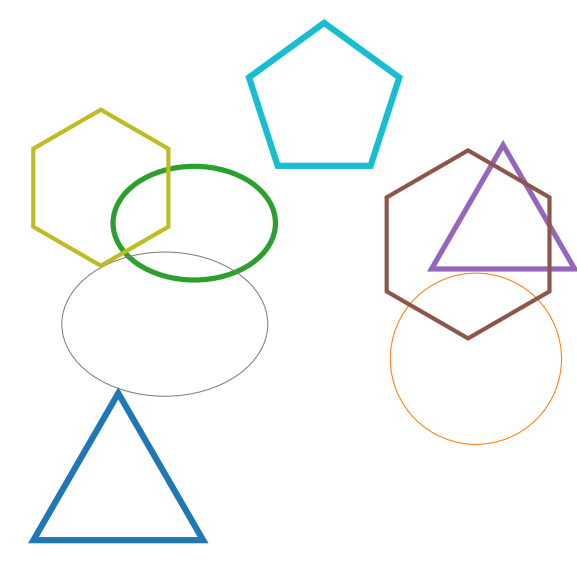[{"shape": "triangle", "thickness": 3, "radius": 0.85, "center": [0.205, 0.149]}, {"shape": "circle", "thickness": 0.5, "radius": 0.74, "center": [0.824, 0.378]}, {"shape": "oval", "thickness": 2.5, "radius": 0.7, "center": [0.336, 0.613]}, {"shape": "triangle", "thickness": 2.5, "radius": 0.72, "center": [0.871, 0.605]}, {"shape": "hexagon", "thickness": 2, "radius": 0.81, "center": [0.811, 0.576]}, {"shape": "oval", "thickness": 0.5, "radius": 0.89, "center": [0.285, 0.438]}, {"shape": "hexagon", "thickness": 2, "radius": 0.68, "center": [0.175, 0.674]}, {"shape": "pentagon", "thickness": 3, "radius": 0.68, "center": [0.561, 0.823]}]